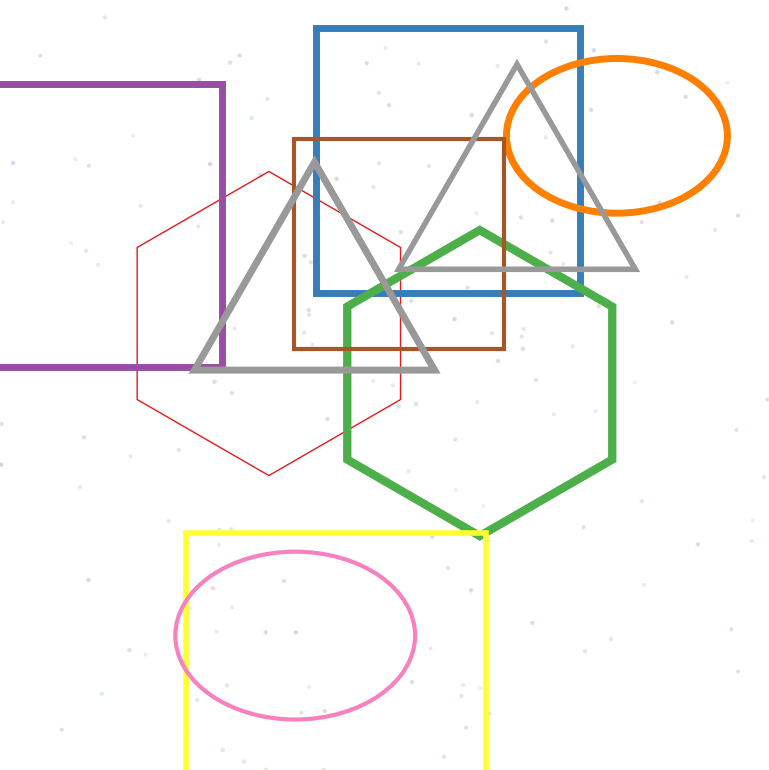[{"shape": "hexagon", "thickness": 0.5, "radius": 0.99, "center": [0.349, 0.58]}, {"shape": "square", "thickness": 2.5, "radius": 0.86, "center": [0.582, 0.792]}, {"shape": "hexagon", "thickness": 3, "radius": 0.99, "center": [0.623, 0.503]}, {"shape": "square", "thickness": 2.5, "radius": 0.92, "center": [0.104, 0.707]}, {"shape": "oval", "thickness": 2.5, "radius": 0.72, "center": [0.801, 0.824]}, {"shape": "square", "thickness": 2, "radius": 0.97, "center": [0.436, 0.112]}, {"shape": "square", "thickness": 1.5, "radius": 0.68, "center": [0.519, 0.683]}, {"shape": "oval", "thickness": 1.5, "radius": 0.78, "center": [0.383, 0.175]}, {"shape": "triangle", "thickness": 2.5, "radius": 0.9, "center": [0.408, 0.609]}, {"shape": "triangle", "thickness": 2, "radius": 0.89, "center": [0.671, 0.739]}]